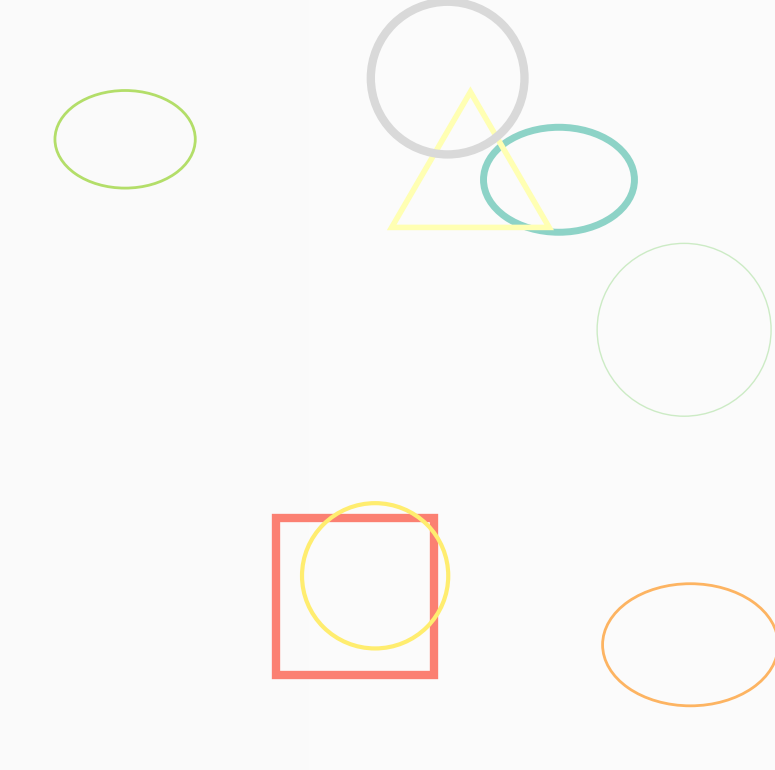[{"shape": "oval", "thickness": 2.5, "radius": 0.49, "center": [0.721, 0.767]}, {"shape": "triangle", "thickness": 2, "radius": 0.59, "center": [0.607, 0.763]}, {"shape": "square", "thickness": 3, "radius": 0.51, "center": [0.458, 0.225]}, {"shape": "oval", "thickness": 1, "radius": 0.57, "center": [0.891, 0.163]}, {"shape": "oval", "thickness": 1, "radius": 0.45, "center": [0.161, 0.819]}, {"shape": "circle", "thickness": 3, "radius": 0.5, "center": [0.578, 0.899]}, {"shape": "circle", "thickness": 0.5, "radius": 0.56, "center": [0.883, 0.572]}, {"shape": "circle", "thickness": 1.5, "radius": 0.47, "center": [0.484, 0.252]}]